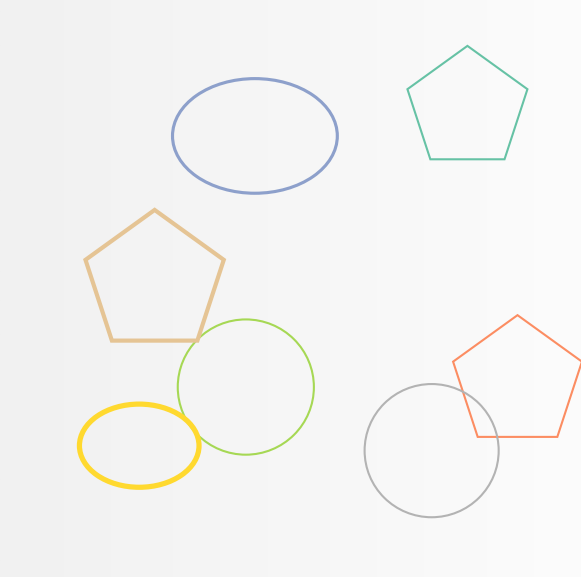[{"shape": "pentagon", "thickness": 1, "radius": 0.54, "center": [0.804, 0.811]}, {"shape": "pentagon", "thickness": 1, "radius": 0.58, "center": [0.89, 0.337]}, {"shape": "oval", "thickness": 1.5, "radius": 0.71, "center": [0.439, 0.764]}, {"shape": "circle", "thickness": 1, "radius": 0.59, "center": [0.423, 0.329]}, {"shape": "oval", "thickness": 2.5, "radius": 0.51, "center": [0.24, 0.227]}, {"shape": "pentagon", "thickness": 2, "radius": 0.63, "center": [0.266, 0.511]}, {"shape": "circle", "thickness": 1, "radius": 0.58, "center": [0.743, 0.219]}]